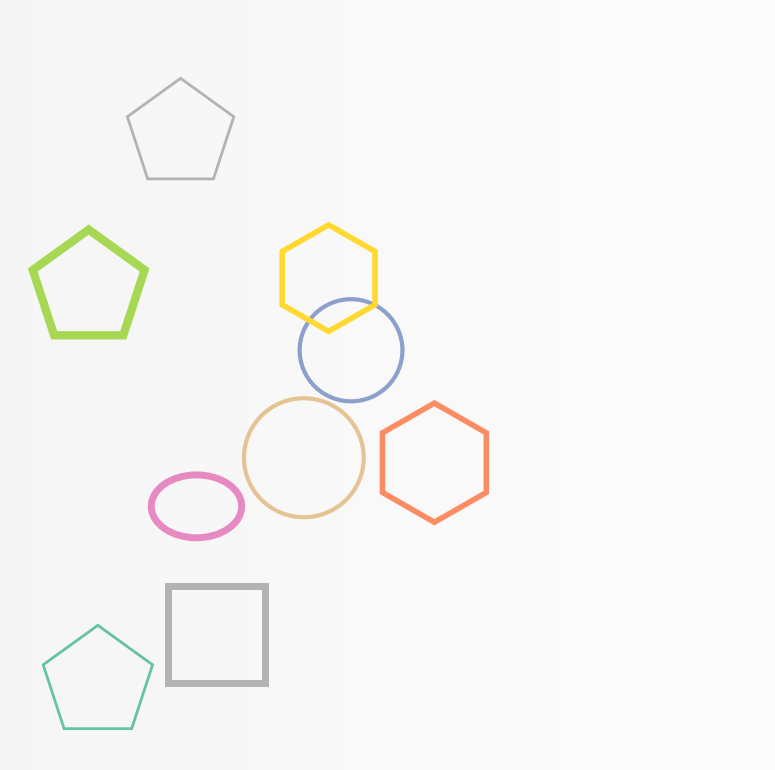[{"shape": "pentagon", "thickness": 1, "radius": 0.37, "center": [0.126, 0.114]}, {"shape": "hexagon", "thickness": 2, "radius": 0.39, "center": [0.561, 0.399]}, {"shape": "circle", "thickness": 1.5, "radius": 0.33, "center": [0.453, 0.545]}, {"shape": "oval", "thickness": 2.5, "radius": 0.29, "center": [0.254, 0.342]}, {"shape": "pentagon", "thickness": 3, "radius": 0.38, "center": [0.114, 0.626]}, {"shape": "hexagon", "thickness": 2, "radius": 0.35, "center": [0.424, 0.639]}, {"shape": "circle", "thickness": 1.5, "radius": 0.39, "center": [0.392, 0.406]}, {"shape": "square", "thickness": 2.5, "radius": 0.31, "center": [0.279, 0.176]}, {"shape": "pentagon", "thickness": 1, "radius": 0.36, "center": [0.233, 0.826]}]